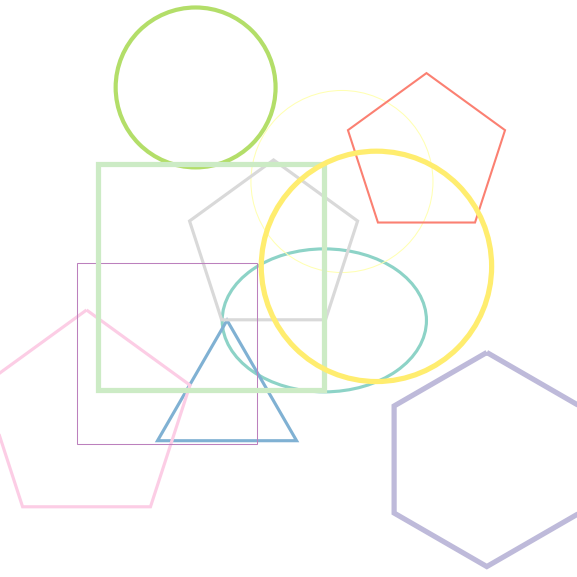[{"shape": "oval", "thickness": 1.5, "radius": 0.88, "center": [0.562, 0.444]}, {"shape": "circle", "thickness": 0.5, "radius": 0.79, "center": [0.592, 0.685]}, {"shape": "hexagon", "thickness": 2.5, "radius": 0.93, "center": [0.843, 0.203]}, {"shape": "pentagon", "thickness": 1, "radius": 0.72, "center": [0.738, 0.73]}, {"shape": "triangle", "thickness": 1.5, "radius": 0.7, "center": [0.393, 0.306]}, {"shape": "circle", "thickness": 2, "radius": 0.69, "center": [0.339, 0.848]}, {"shape": "pentagon", "thickness": 1.5, "radius": 0.94, "center": [0.15, 0.274]}, {"shape": "pentagon", "thickness": 1.5, "radius": 0.76, "center": [0.474, 0.569]}, {"shape": "square", "thickness": 0.5, "radius": 0.78, "center": [0.289, 0.387]}, {"shape": "square", "thickness": 2.5, "radius": 0.98, "center": [0.366, 0.519]}, {"shape": "circle", "thickness": 2.5, "radius": 1.0, "center": [0.652, 0.538]}]